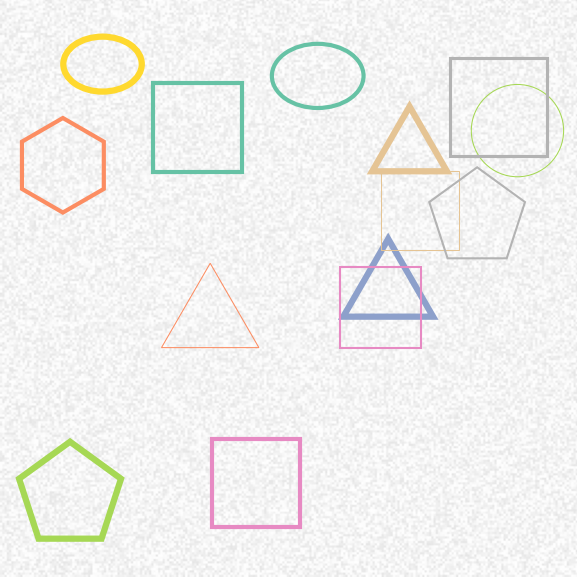[{"shape": "square", "thickness": 2, "radius": 0.39, "center": [0.342, 0.778]}, {"shape": "oval", "thickness": 2, "radius": 0.4, "center": [0.55, 0.868]}, {"shape": "triangle", "thickness": 0.5, "radius": 0.49, "center": [0.364, 0.446]}, {"shape": "hexagon", "thickness": 2, "radius": 0.41, "center": [0.109, 0.713]}, {"shape": "triangle", "thickness": 3, "radius": 0.45, "center": [0.672, 0.496]}, {"shape": "square", "thickness": 2, "radius": 0.38, "center": [0.443, 0.163]}, {"shape": "square", "thickness": 1, "radius": 0.35, "center": [0.659, 0.467]}, {"shape": "pentagon", "thickness": 3, "radius": 0.46, "center": [0.121, 0.141]}, {"shape": "circle", "thickness": 0.5, "radius": 0.4, "center": [0.896, 0.773]}, {"shape": "oval", "thickness": 3, "radius": 0.34, "center": [0.178, 0.888]}, {"shape": "triangle", "thickness": 3, "radius": 0.37, "center": [0.709, 0.74]}, {"shape": "square", "thickness": 0.5, "radius": 0.34, "center": [0.727, 0.635]}, {"shape": "square", "thickness": 1.5, "radius": 0.42, "center": [0.863, 0.814]}, {"shape": "pentagon", "thickness": 1, "radius": 0.44, "center": [0.826, 0.622]}]